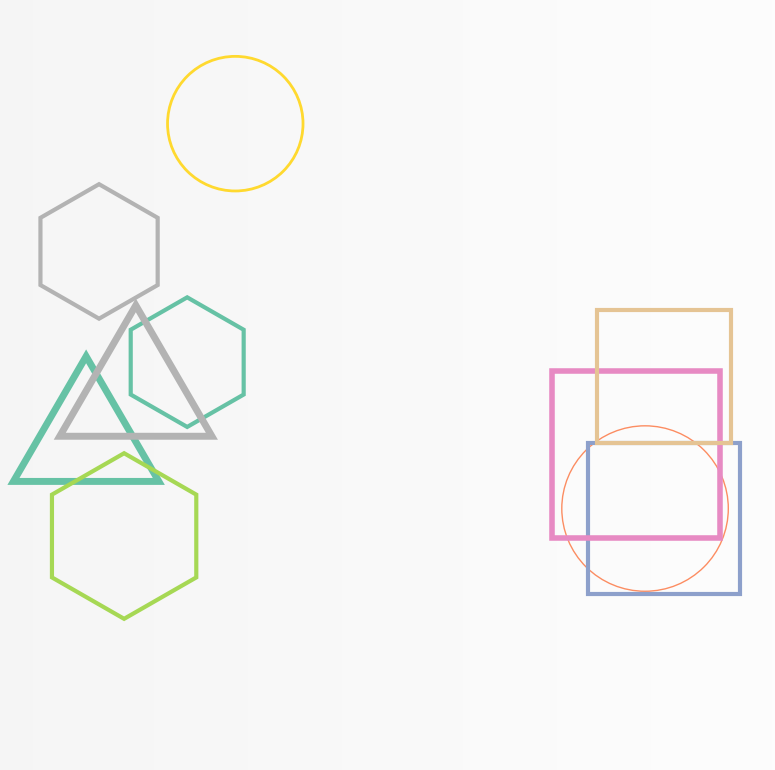[{"shape": "triangle", "thickness": 2.5, "radius": 0.54, "center": [0.111, 0.429]}, {"shape": "hexagon", "thickness": 1.5, "radius": 0.42, "center": [0.242, 0.53]}, {"shape": "circle", "thickness": 0.5, "radius": 0.54, "center": [0.832, 0.34]}, {"shape": "square", "thickness": 1.5, "radius": 0.49, "center": [0.856, 0.327]}, {"shape": "square", "thickness": 2, "radius": 0.54, "center": [0.821, 0.41]}, {"shape": "hexagon", "thickness": 1.5, "radius": 0.54, "center": [0.16, 0.304]}, {"shape": "circle", "thickness": 1, "radius": 0.44, "center": [0.304, 0.839]}, {"shape": "square", "thickness": 1.5, "radius": 0.43, "center": [0.857, 0.511]}, {"shape": "hexagon", "thickness": 1.5, "radius": 0.44, "center": [0.128, 0.673]}, {"shape": "triangle", "thickness": 2.5, "radius": 0.57, "center": [0.175, 0.49]}]